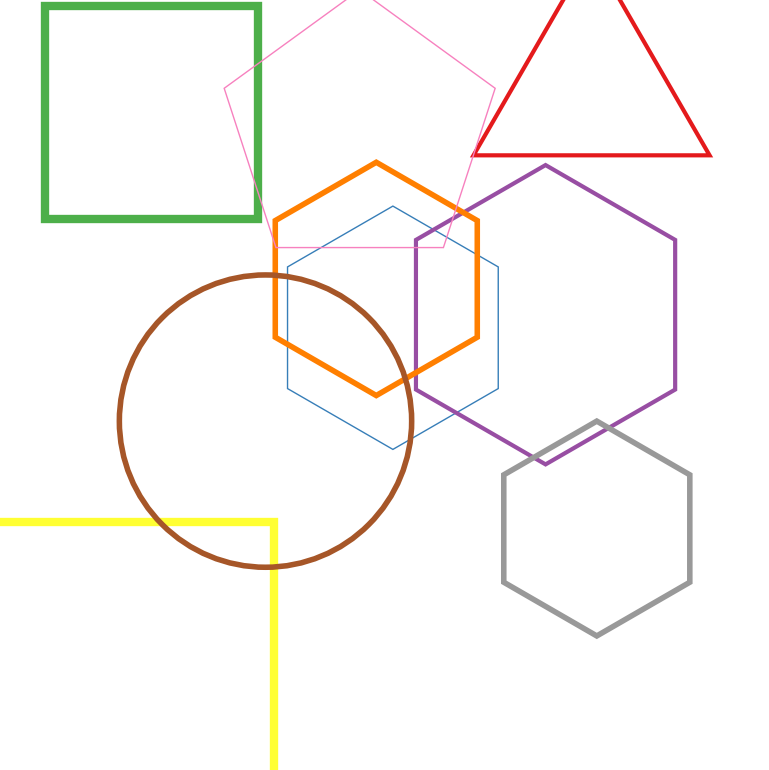[{"shape": "triangle", "thickness": 1.5, "radius": 0.89, "center": [0.768, 0.887]}, {"shape": "hexagon", "thickness": 0.5, "radius": 0.79, "center": [0.51, 0.574]}, {"shape": "square", "thickness": 3, "radius": 0.69, "center": [0.197, 0.854]}, {"shape": "hexagon", "thickness": 1.5, "radius": 0.97, "center": [0.709, 0.591]}, {"shape": "hexagon", "thickness": 2, "radius": 0.76, "center": [0.489, 0.638]}, {"shape": "square", "thickness": 3, "radius": 0.94, "center": [0.169, 0.135]}, {"shape": "circle", "thickness": 2, "radius": 0.95, "center": [0.345, 0.453]}, {"shape": "pentagon", "thickness": 0.5, "radius": 0.93, "center": [0.467, 0.828]}, {"shape": "hexagon", "thickness": 2, "radius": 0.7, "center": [0.775, 0.314]}]